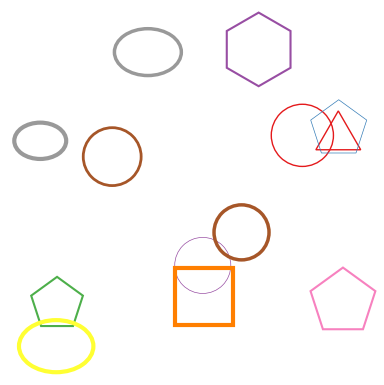[{"shape": "triangle", "thickness": 1, "radius": 0.34, "center": [0.879, 0.645]}, {"shape": "circle", "thickness": 1, "radius": 0.4, "center": [0.785, 0.648]}, {"shape": "pentagon", "thickness": 0.5, "radius": 0.38, "center": [0.88, 0.664]}, {"shape": "pentagon", "thickness": 1.5, "radius": 0.35, "center": [0.148, 0.21]}, {"shape": "hexagon", "thickness": 1.5, "radius": 0.48, "center": [0.672, 0.872]}, {"shape": "circle", "thickness": 0.5, "radius": 0.36, "center": [0.527, 0.311]}, {"shape": "square", "thickness": 3, "radius": 0.38, "center": [0.531, 0.23]}, {"shape": "oval", "thickness": 3, "radius": 0.48, "center": [0.146, 0.101]}, {"shape": "circle", "thickness": 2.5, "radius": 0.36, "center": [0.627, 0.396]}, {"shape": "circle", "thickness": 2, "radius": 0.38, "center": [0.291, 0.593]}, {"shape": "pentagon", "thickness": 1.5, "radius": 0.44, "center": [0.891, 0.216]}, {"shape": "oval", "thickness": 2.5, "radius": 0.43, "center": [0.384, 0.865]}, {"shape": "oval", "thickness": 3, "radius": 0.34, "center": [0.105, 0.634]}]